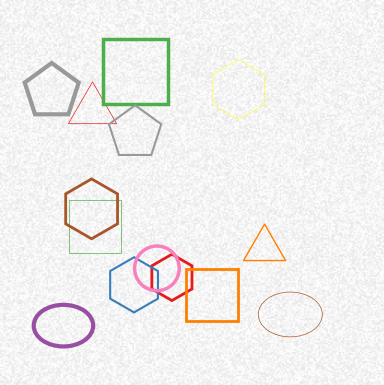[{"shape": "hexagon", "thickness": 2, "radius": 0.3, "center": [0.447, 0.279]}, {"shape": "triangle", "thickness": 0.5, "radius": 0.36, "center": [0.24, 0.715]}, {"shape": "hexagon", "thickness": 1.5, "radius": 0.36, "center": [0.348, 0.26]}, {"shape": "square", "thickness": 2.5, "radius": 0.42, "center": [0.352, 0.815]}, {"shape": "square", "thickness": 0.5, "radius": 0.34, "center": [0.247, 0.412]}, {"shape": "oval", "thickness": 3, "radius": 0.39, "center": [0.165, 0.154]}, {"shape": "triangle", "thickness": 1, "radius": 0.32, "center": [0.687, 0.355]}, {"shape": "square", "thickness": 2, "radius": 0.33, "center": [0.551, 0.234]}, {"shape": "hexagon", "thickness": 0.5, "radius": 0.39, "center": [0.619, 0.768]}, {"shape": "hexagon", "thickness": 2, "radius": 0.39, "center": [0.238, 0.458]}, {"shape": "oval", "thickness": 0.5, "radius": 0.42, "center": [0.754, 0.183]}, {"shape": "circle", "thickness": 2.5, "radius": 0.29, "center": [0.408, 0.303]}, {"shape": "pentagon", "thickness": 1.5, "radius": 0.36, "center": [0.351, 0.655]}, {"shape": "pentagon", "thickness": 3, "radius": 0.37, "center": [0.134, 0.763]}]